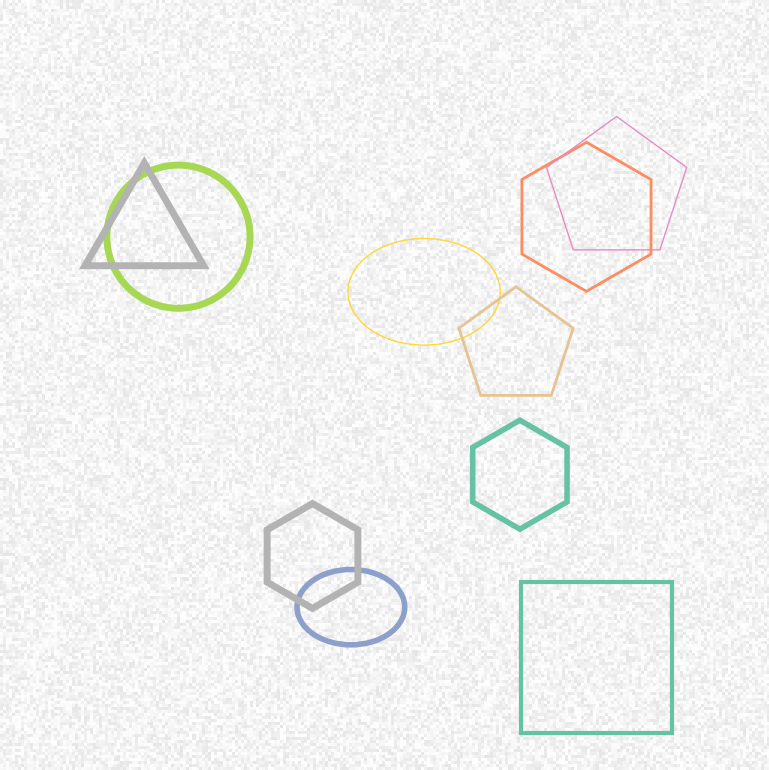[{"shape": "square", "thickness": 1.5, "radius": 0.49, "center": [0.775, 0.146]}, {"shape": "hexagon", "thickness": 2, "radius": 0.35, "center": [0.675, 0.384]}, {"shape": "hexagon", "thickness": 1, "radius": 0.48, "center": [0.762, 0.718]}, {"shape": "oval", "thickness": 2, "radius": 0.35, "center": [0.456, 0.211]}, {"shape": "pentagon", "thickness": 0.5, "radius": 0.48, "center": [0.801, 0.753]}, {"shape": "circle", "thickness": 2.5, "radius": 0.46, "center": [0.232, 0.693]}, {"shape": "oval", "thickness": 0.5, "radius": 0.49, "center": [0.551, 0.621]}, {"shape": "pentagon", "thickness": 1, "radius": 0.39, "center": [0.67, 0.55]}, {"shape": "triangle", "thickness": 2.5, "radius": 0.44, "center": [0.187, 0.699]}, {"shape": "hexagon", "thickness": 2.5, "radius": 0.34, "center": [0.406, 0.278]}]